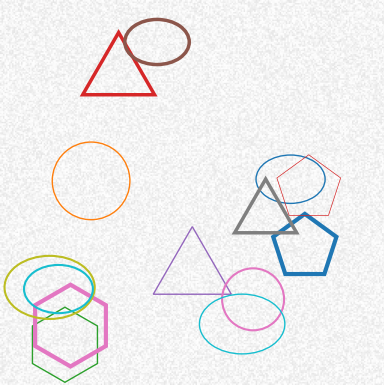[{"shape": "pentagon", "thickness": 3, "radius": 0.43, "center": [0.792, 0.358]}, {"shape": "oval", "thickness": 1, "radius": 0.45, "center": [0.755, 0.535]}, {"shape": "circle", "thickness": 1, "radius": 0.5, "center": [0.237, 0.53]}, {"shape": "hexagon", "thickness": 1, "radius": 0.49, "center": [0.169, 0.105]}, {"shape": "pentagon", "thickness": 0.5, "radius": 0.44, "center": [0.802, 0.511]}, {"shape": "triangle", "thickness": 2.5, "radius": 0.54, "center": [0.308, 0.808]}, {"shape": "triangle", "thickness": 1, "radius": 0.59, "center": [0.499, 0.294]}, {"shape": "oval", "thickness": 2.5, "radius": 0.42, "center": [0.408, 0.891]}, {"shape": "circle", "thickness": 1.5, "radius": 0.4, "center": [0.657, 0.223]}, {"shape": "hexagon", "thickness": 3, "radius": 0.53, "center": [0.183, 0.154]}, {"shape": "triangle", "thickness": 2.5, "radius": 0.47, "center": [0.69, 0.442]}, {"shape": "oval", "thickness": 1.5, "radius": 0.59, "center": [0.129, 0.254]}, {"shape": "oval", "thickness": 1.5, "radius": 0.45, "center": [0.152, 0.249]}, {"shape": "oval", "thickness": 1, "radius": 0.55, "center": [0.629, 0.158]}]